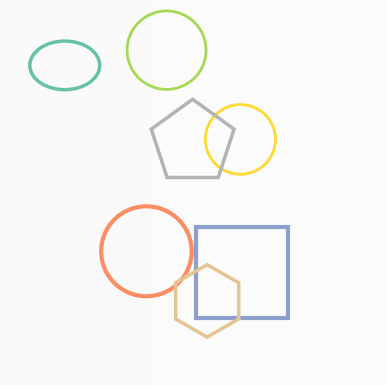[{"shape": "oval", "thickness": 2.5, "radius": 0.45, "center": [0.167, 0.83]}, {"shape": "circle", "thickness": 3, "radius": 0.58, "center": [0.378, 0.347]}, {"shape": "square", "thickness": 3, "radius": 0.59, "center": [0.624, 0.293]}, {"shape": "circle", "thickness": 2, "radius": 0.51, "center": [0.43, 0.87]}, {"shape": "circle", "thickness": 2, "radius": 0.45, "center": [0.62, 0.638]}, {"shape": "hexagon", "thickness": 2.5, "radius": 0.47, "center": [0.535, 0.218]}, {"shape": "pentagon", "thickness": 2.5, "radius": 0.56, "center": [0.497, 0.63]}]